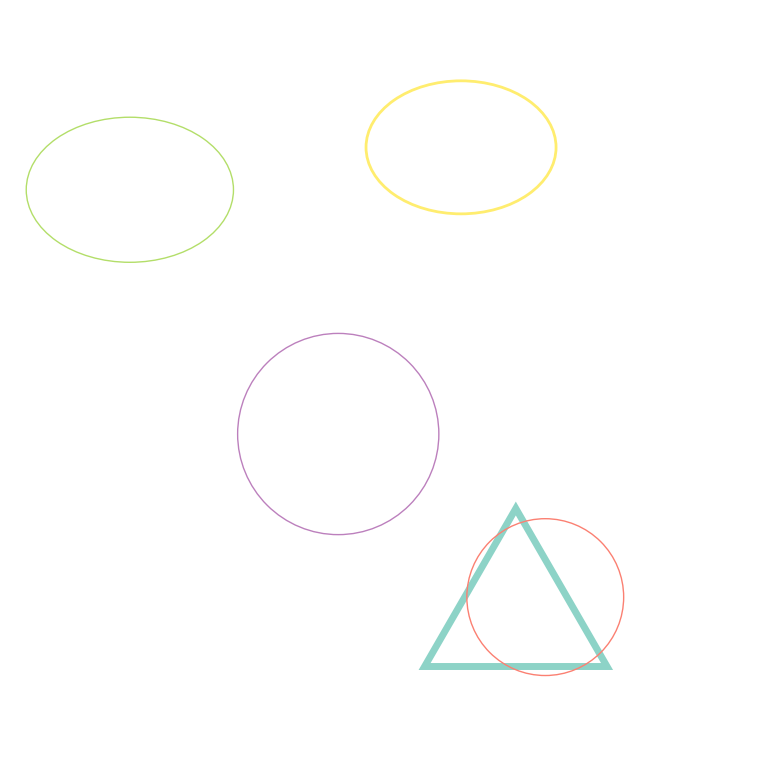[{"shape": "triangle", "thickness": 2.5, "radius": 0.68, "center": [0.67, 0.203]}, {"shape": "circle", "thickness": 0.5, "radius": 0.51, "center": [0.708, 0.225]}, {"shape": "oval", "thickness": 0.5, "radius": 0.67, "center": [0.169, 0.754]}, {"shape": "circle", "thickness": 0.5, "radius": 0.65, "center": [0.439, 0.436]}, {"shape": "oval", "thickness": 1, "radius": 0.62, "center": [0.599, 0.809]}]